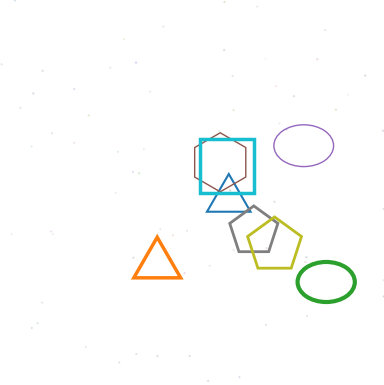[{"shape": "triangle", "thickness": 1.5, "radius": 0.33, "center": [0.594, 0.483]}, {"shape": "triangle", "thickness": 2.5, "radius": 0.35, "center": [0.408, 0.314]}, {"shape": "oval", "thickness": 3, "radius": 0.37, "center": [0.847, 0.268]}, {"shape": "oval", "thickness": 1, "radius": 0.39, "center": [0.789, 0.622]}, {"shape": "hexagon", "thickness": 1, "radius": 0.38, "center": [0.572, 0.578]}, {"shape": "pentagon", "thickness": 2, "radius": 0.33, "center": [0.659, 0.399]}, {"shape": "pentagon", "thickness": 2, "radius": 0.37, "center": [0.713, 0.363]}, {"shape": "square", "thickness": 2.5, "radius": 0.35, "center": [0.589, 0.569]}]